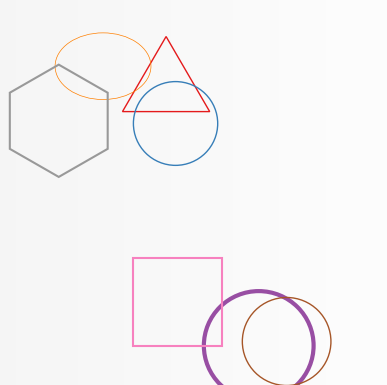[{"shape": "triangle", "thickness": 1, "radius": 0.65, "center": [0.429, 0.775]}, {"shape": "circle", "thickness": 1, "radius": 0.54, "center": [0.453, 0.679]}, {"shape": "circle", "thickness": 3, "radius": 0.71, "center": [0.668, 0.102]}, {"shape": "oval", "thickness": 0.5, "radius": 0.62, "center": [0.266, 0.828]}, {"shape": "circle", "thickness": 1, "radius": 0.57, "center": [0.74, 0.113]}, {"shape": "square", "thickness": 1.5, "radius": 0.57, "center": [0.458, 0.215]}, {"shape": "hexagon", "thickness": 1.5, "radius": 0.73, "center": [0.152, 0.686]}]